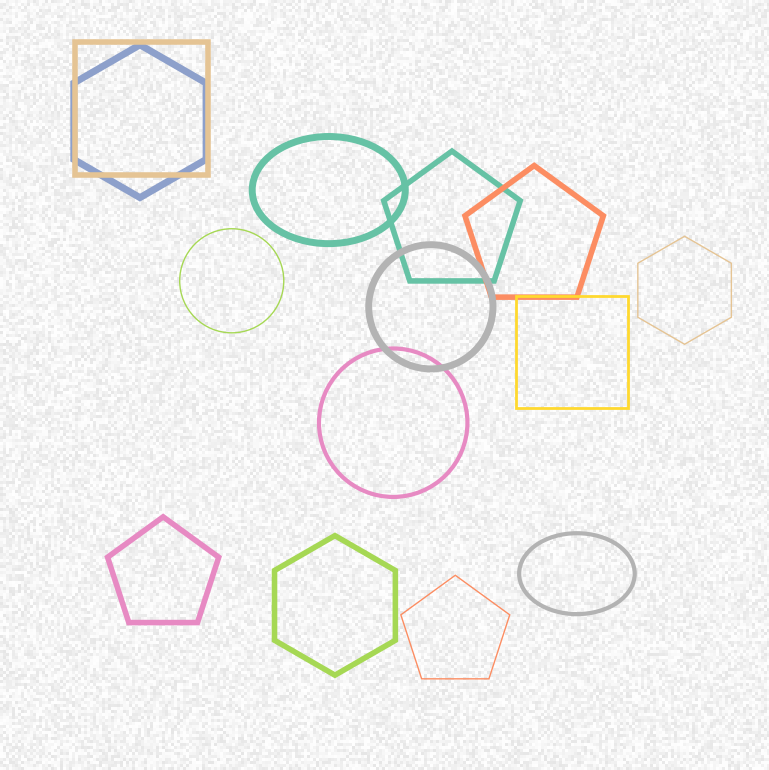[{"shape": "oval", "thickness": 2.5, "radius": 0.5, "center": [0.427, 0.753]}, {"shape": "pentagon", "thickness": 2, "radius": 0.47, "center": [0.587, 0.711]}, {"shape": "pentagon", "thickness": 2, "radius": 0.47, "center": [0.694, 0.691]}, {"shape": "pentagon", "thickness": 0.5, "radius": 0.37, "center": [0.591, 0.179]}, {"shape": "hexagon", "thickness": 2.5, "radius": 0.5, "center": [0.182, 0.843]}, {"shape": "circle", "thickness": 1.5, "radius": 0.48, "center": [0.511, 0.451]}, {"shape": "pentagon", "thickness": 2, "radius": 0.38, "center": [0.212, 0.253]}, {"shape": "hexagon", "thickness": 2, "radius": 0.45, "center": [0.435, 0.214]}, {"shape": "circle", "thickness": 0.5, "radius": 0.34, "center": [0.301, 0.635]}, {"shape": "square", "thickness": 1, "radius": 0.36, "center": [0.743, 0.543]}, {"shape": "square", "thickness": 2, "radius": 0.43, "center": [0.184, 0.86]}, {"shape": "hexagon", "thickness": 0.5, "radius": 0.35, "center": [0.889, 0.623]}, {"shape": "circle", "thickness": 2.5, "radius": 0.4, "center": [0.56, 0.602]}, {"shape": "oval", "thickness": 1.5, "radius": 0.38, "center": [0.749, 0.255]}]